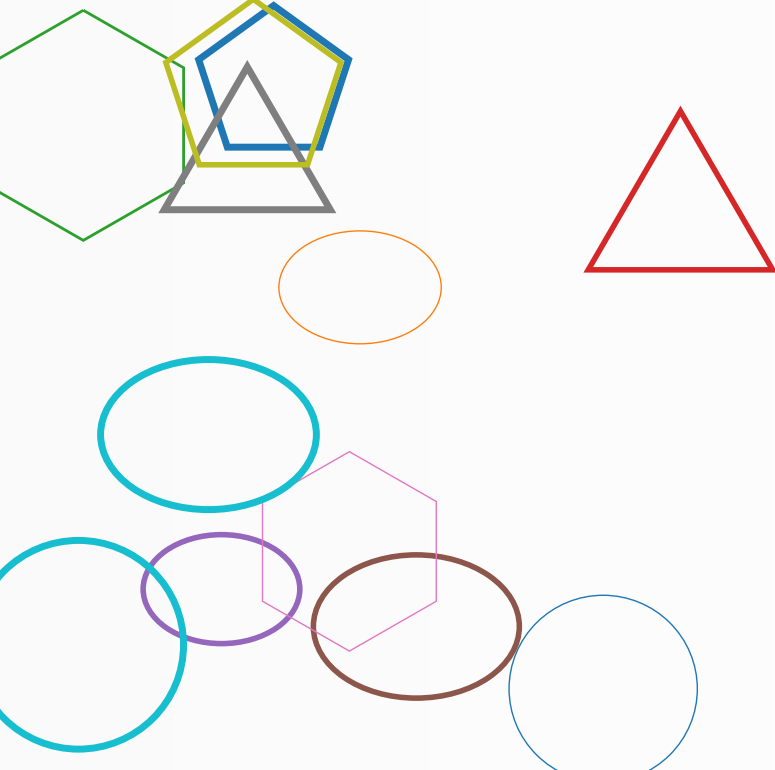[{"shape": "pentagon", "thickness": 2.5, "radius": 0.51, "center": [0.353, 0.891]}, {"shape": "circle", "thickness": 0.5, "radius": 0.61, "center": [0.778, 0.105]}, {"shape": "oval", "thickness": 0.5, "radius": 0.52, "center": [0.465, 0.627]}, {"shape": "hexagon", "thickness": 1, "radius": 0.75, "center": [0.108, 0.837]}, {"shape": "triangle", "thickness": 2, "radius": 0.69, "center": [0.878, 0.718]}, {"shape": "oval", "thickness": 2, "radius": 0.51, "center": [0.286, 0.235]}, {"shape": "oval", "thickness": 2, "radius": 0.66, "center": [0.537, 0.186]}, {"shape": "hexagon", "thickness": 0.5, "radius": 0.65, "center": [0.451, 0.284]}, {"shape": "triangle", "thickness": 2.5, "radius": 0.62, "center": [0.319, 0.789]}, {"shape": "pentagon", "thickness": 2, "radius": 0.59, "center": [0.327, 0.882]}, {"shape": "circle", "thickness": 2.5, "radius": 0.68, "center": [0.101, 0.163]}, {"shape": "oval", "thickness": 2.5, "radius": 0.7, "center": [0.269, 0.436]}]